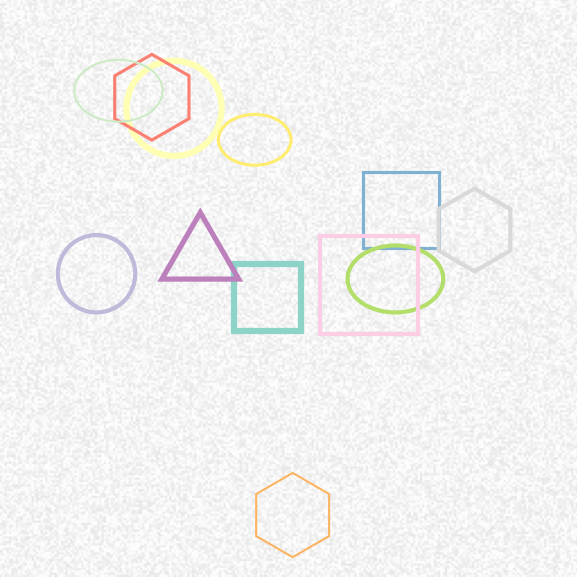[{"shape": "square", "thickness": 3, "radius": 0.29, "center": [0.463, 0.484]}, {"shape": "circle", "thickness": 3, "radius": 0.41, "center": [0.301, 0.812]}, {"shape": "circle", "thickness": 2, "radius": 0.34, "center": [0.167, 0.525]}, {"shape": "hexagon", "thickness": 1.5, "radius": 0.37, "center": [0.263, 0.831]}, {"shape": "square", "thickness": 1.5, "radius": 0.33, "center": [0.694, 0.635]}, {"shape": "hexagon", "thickness": 1, "radius": 0.36, "center": [0.507, 0.107]}, {"shape": "oval", "thickness": 2, "radius": 0.41, "center": [0.685, 0.516]}, {"shape": "square", "thickness": 2, "radius": 0.42, "center": [0.639, 0.505]}, {"shape": "hexagon", "thickness": 2, "radius": 0.36, "center": [0.822, 0.601]}, {"shape": "triangle", "thickness": 2.5, "radius": 0.38, "center": [0.347, 0.554]}, {"shape": "oval", "thickness": 1, "radius": 0.38, "center": [0.205, 0.842]}, {"shape": "oval", "thickness": 1.5, "radius": 0.31, "center": [0.441, 0.757]}]